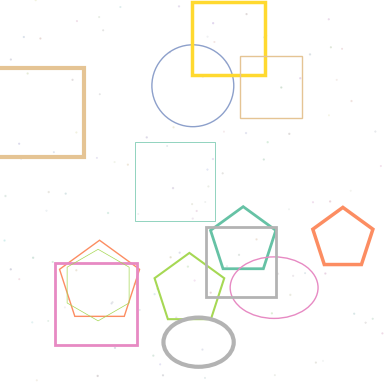[{"shape": "square", "thickness": 0.5, "radius": 0.52, "center": [0.454, 0.528]}, {"shape": "pentagon", "thickness": 2, "radius": 0.45, "center": [0.632, 0.374]}, {"shape": "pentagon", "thickness": 1, "radius": 0.55, "center": [0.259, 0.267]}, {"shape": "pentagon", "thickness": 2.5, "radius": 0.41, "center": [0.891, 0.379]}, {"shape": "circle", "thickness": 1, "radius": 0.53, "center": [0.501, 0.777]}, {"shape": "square", "thickness": 2, "radius": 0.53, "center": [0.249, 0.211]}, {"shape": "oval", "thickness": 1, "radius": 0.57, "center": [0.712, 0.253]}, {"shape": "pentagon", "thickness": 1.5, "radius": 0.48, "center": [0.492, 0.248]}, {"shape": "hexagon", "thickness": 0.5, "radius": 0.46, "center": [0.255, 0.26]}, {"shape": "square", "thickness": 2.5, "radius": 0.48, "center": [0.594, 0.899]}, {"shape": "square", "thickness": 1, "radius": 0.4, "center": [0.705, 0.773]}, {"shape": "square", "thickness": 3, "radius": 0.58, "center": [0.102, 0.708]}, {"shape": "square", "thickness": 2, "radius": 0.46, "center": [0.625, 0.319]}, {"shape": "oval", "thickness": 3, "radius": 0.46, "center": [0.516, 0.111]}]